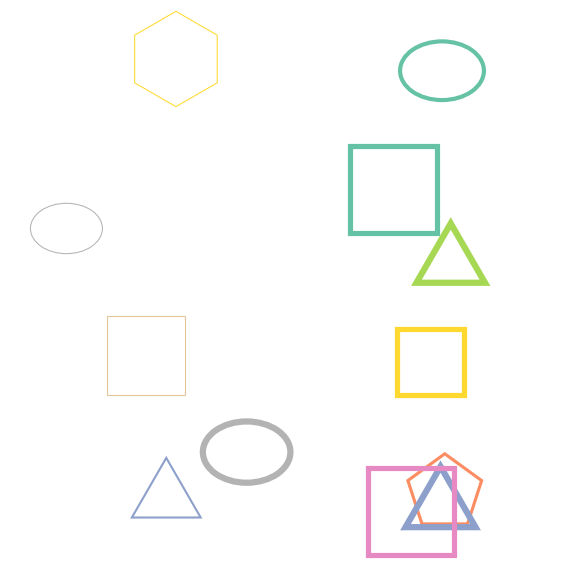[{"shape": "oval", "thickness": 2, "radius": 0.36, "center": [0.765, 0.877]}, {"shape": "square", "thickness": 2.5, "radius": 0.38, "center": [0.681, 0.671]}, {"shape": "pentagon", "thickness": 1.5, "radius": 0.34, "center": [0.77, 0.146]}, {"shape": "triangle", "thickness": 3, "radius": 0.35, "center": [0.763, 0.121]}, {"shape": "triangle", "thickness": 1, "radius": 0.34, "center": [0.288, 0.137]}, {"shape": "square", "thickness": 2.5, "radius": 0.37, "center": [0.712, 0.113]}, {"shape": "triangle", "thickness": 3, "radius": 0.34, "center": [0.78, 0.544]}, {"shape": "square", "thickness": 2.5, "radius": 0.29, "center": [0.745, 0.373]}, {"shape": "hexagon", "thickness": 0.5, "radius": 0.41, "center": [0.305, 0.897]}, {"shape": "square", "thickness": 0.5, "radius": 0.34, "center": [0.253, 0.384]}, {"shape": "oval", "thickness": 0.5, "radius": 0.31, "center": [0.115, 0.604]}, {"shape": "oval", "thickness": 3, "radius": 0.38, "center": [0.427, 0.216]}]